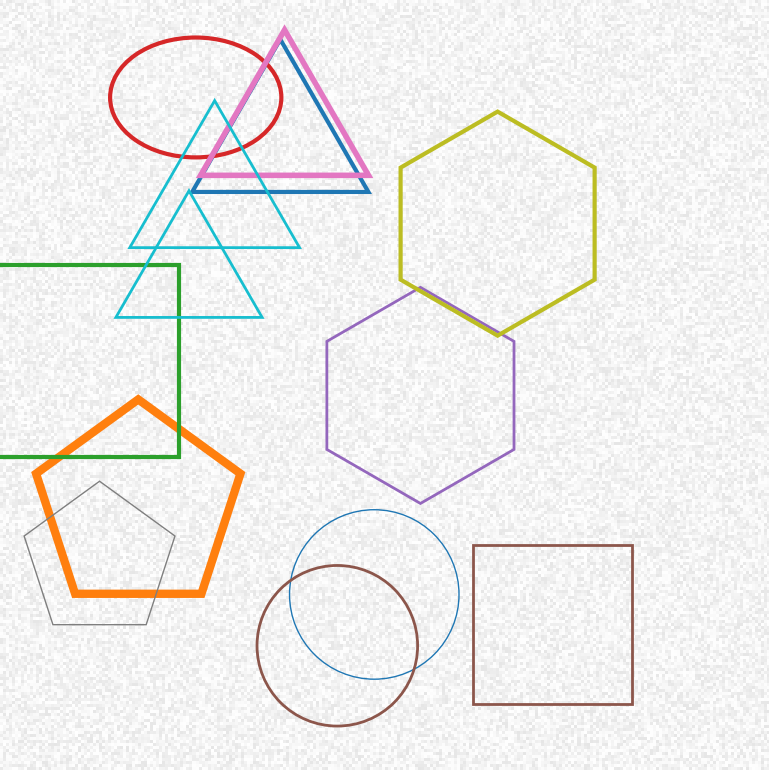[{"shape": "triangle", "thickness": 1.5, "radius": 0.66, "center": [0.364, 0.817]}, {"shape": "circle", "thickness": 0.5, "radius": 0.55, "center": [0.486, 0.228]}, {"shape": "pentagon", "thickness": 3, "radius": 0.7, "center": [0.18, 0.342]}, {"shape": "square", "thickness": 1.5, "radius": 0.62, "center": [0.108, 0.531]}, {"shape": "oval", "thickness": 1.5, "radius": 0.56, "center": [0.254, 0.873]}, {"shape": "hexagon", "thickness": 1, "radius": 0.7, "center": [0.546, 0.486]}, {"shape": "square", "thickness": 1, "radius": 0.51, "center": [0.717, 0.189]}, {"shape": "circle", "thickness": 1, "radius": 0.52, "center": [0.438, 0.161]}, {"shape": "triangle", "thickness": 2, "radius": 0.63, "center": [0.37, 0.835]}, {"shape": "pentagon", "thickness": 0.5, "radius": 0.51, "center": [0.129, 0.272]}, {"shape": "hexagon", "thickness": 1.5, "radius": 0.73, "center": [0.646, 0.71]}, {"shape": "triangle", "thickness": 1, "radius": 0.55, "center": [0.245, 0.643]}, {"shape": "triangle", "thickness": 1, "radius": 0.64, "center": [0.279, 0.742]}]